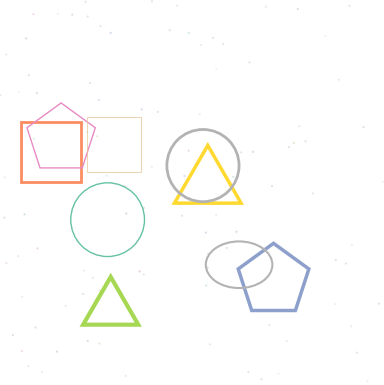[{"shape": "circle", "thickness": 1, "radius": 0.48, "center": [0.28, 0.429]}, {"shape": "square", "thickness": 2, "radius": 0.39, "center": [0.132, 0.606]}, {"shape": "pentagon", "thickness": 2.5, "radius": 0.48, "center": [0.711, 0.272]}, {"shape": "pentagon", "thickness": 1, "radius": 0.47, "center": [0.159, 0.639]}, {"shape": "triangle", "thickness": 3, "radius": 0.41, "center": [0.288, 0.198]}, {"shape": "triangle", "thickness": 2.5, "radius": 0.5, "center": [0.54, 0.522]}, {"shape": "square", "thickness": 0.5, "radius": 0.36, "center": [0.296, 0.625]}, {"shape": "oval", "thickness": 1.5, "radius": 0.43, "center": [0.621, 0.312]}, {"shape": "circle", "thickness": 2, "radius": 0.47, "center": [0.527, 0.57]}]